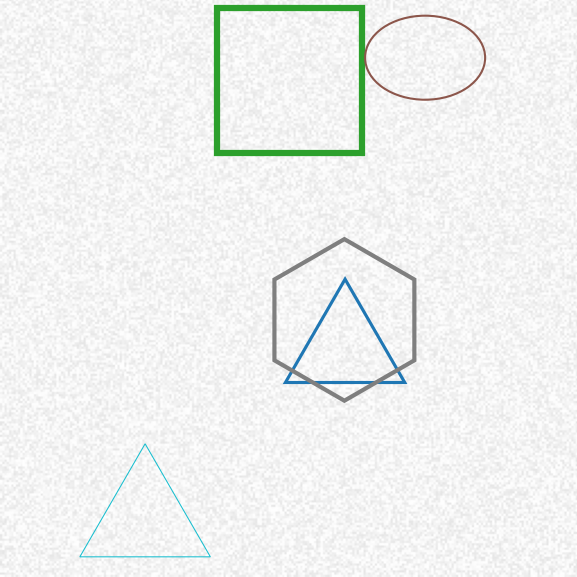[{"shape": "triangle", "thickness": 1.5, "radius": 0.6, "center": [0.598, 0.396]}, {"shape": "square", "thickness": 3, "radius": 0.63, "center": [0.502, 0.86]}, {"shape": "oval", "thickness": 1, "radius": 0.52, "center": [0.736, 0.899]}, {"shape": "hexagon", "thickness": 2, "radius": 0.7, "center": [0.596, 0.445]}, {"shape": "triangle", "thickness": 0.5, "radius": 0.65, "center": [0.251, 0.1]}]